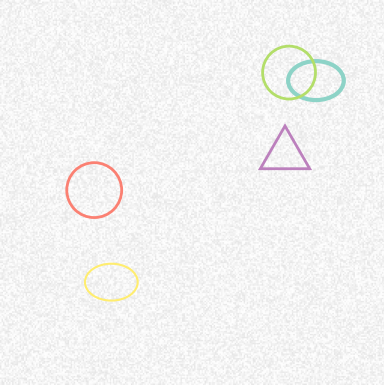[{"shape": "oval", "thickness": 3, "radius": 0.36, "center": [0.821, 0.791]}, {"shape": "circle", "thickness": 2, "radius": 0.36, "center": [0.245, 0.506]}, {"shape": "circle", "thickness": 2, "radius": 0.34, "center": [0.751, 0.811]}, {"shape": "triangle", "thickness": 2, "radius": 0.37, "center": [0.74, 0.599]}, {"shape": "oval", "thickness": 1.5, "radius": 0.34, "center": [0.289, 0.267]}]